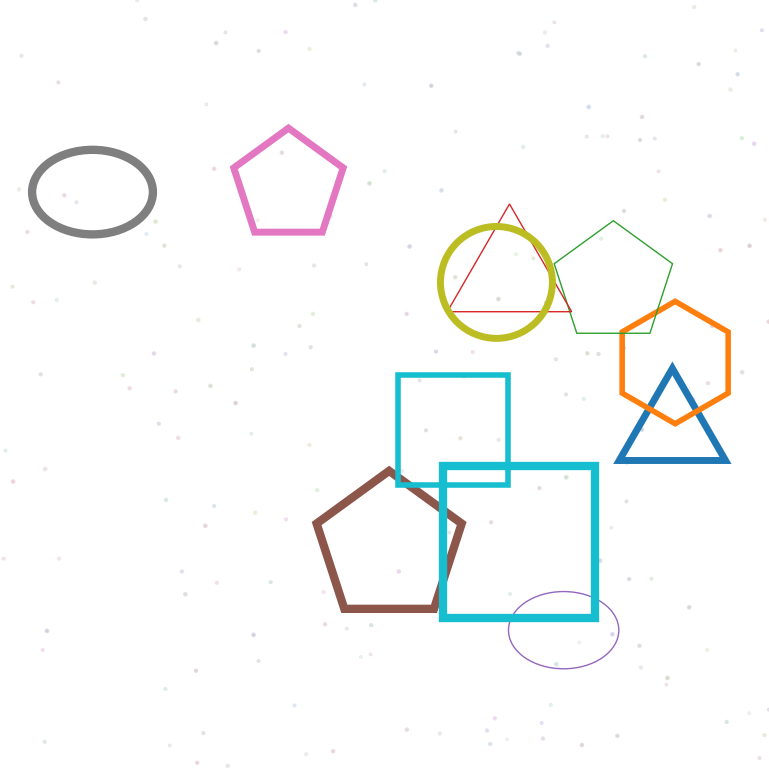[{"shape": "triangle", "thickness": 2.5, "radius": 0.4, "center": [0.873, 0.442]}, {"shape": "hexagon", "thickness": 2, "radius": 0.4, "center": [0.877, 0.529]}, {"shape": "pentagon", "thickness": 0.5, "radius": 0.4, "center": [0.797, 0.633]}, {"shape": "triangle", "thickness": 0.5, "radius": 0.47, "center": [0.662, 0.642]}, {"shape": "oval", "thickness": 0.5, "radius": 0.36, "center": [0.732, 0.182]}, {"shape": "pentagon", "thickness": 3, "radius": 0.5, "center": [0.505, 0.289]}, {"shape": "pentagon", "thickness": 2.5, "radius": 0.37, "center": [0.375, 0.759]}, {"shape": "oval", "thickness": 3, "radius": 0.39, "center": [0.12, 0.751]}, {"shape": "circle", "thickness": 2.5, "radius": 0.36, "center": [0.645, 0.633]}, {"shape": "square", "thickness": 2, "radius": 0.36, "center": [0.588, 0.441]}, {"shape": "square", "thickness": 3, "radius": 0.49, "center": [0.674, 0.296]}]